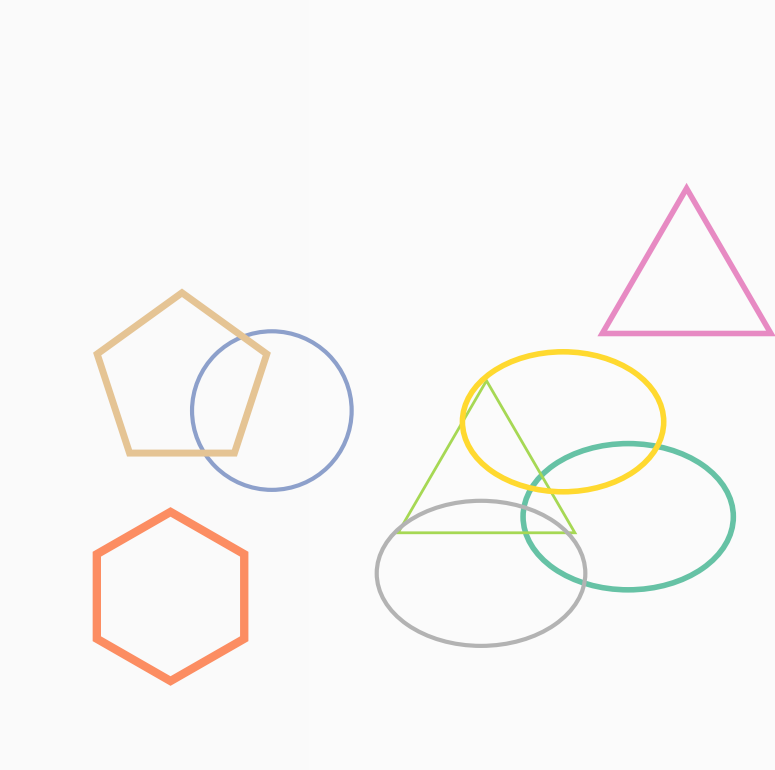[{"shape": "oval", "thickness": 2, "radius": 0.68, "center": [0.811, 0.329]}, {"shape": "hexagon", "thickness": 3, "radius": 0.55, "center": [0.22, 0.225]}, {"shape": "circle", "thickness": 1.5, "radius": 0.51, "center": [0.351, 0.467]}, {"shape": "triangle", "thickness": 2, "radius": 0.63, "center": [0.886, 0.63]}, {"shape": "triangle", "thickness": 1, "radius": 0.66, "center": [0.628, 0.374]}, {"shape": "oval", "thickness": 2, "radius": 0.65, "center": [0.727, 0.452]}, {"shape": "pentagon", "thickness": 2.5, "radius": 0.58, "center": [0.235, 0.505]}, {"shape": "oval", "thickness": 1.5, "radius": 0.67, "center": [0.621, 0.255]}]